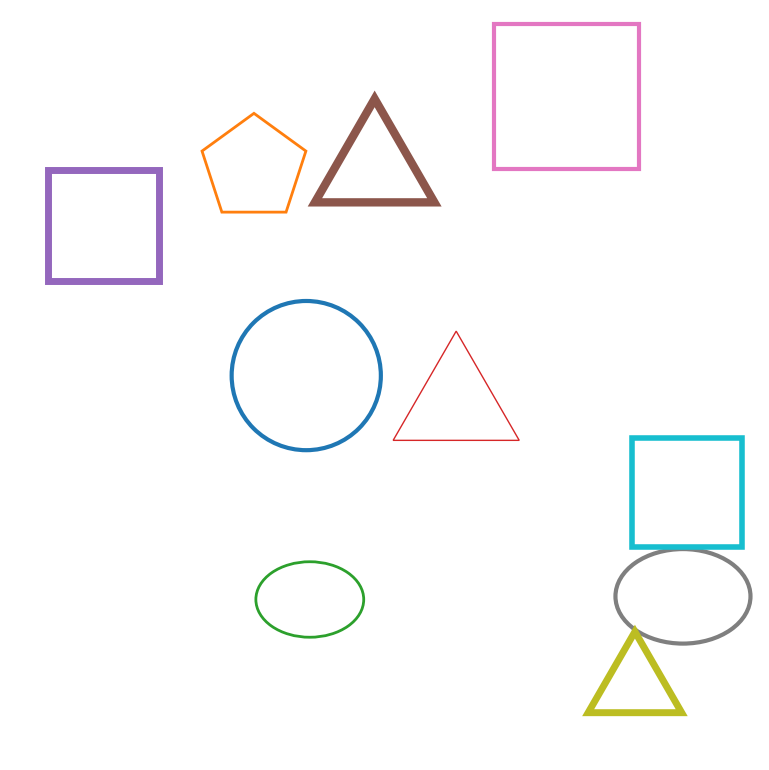[{"shape": "circle", "thickness": 1.5, "radius": 0.48, "center": [0.398, 0.512]}, {"shape": "pentagon", "thickness": 1, "radius": 0.35, "center": [0.33, 0.782]}, {"shape": "oval", "thickness": 1, "radius": 0.35, "center": [0.402, 0.221]}, {"shape": "triangle", "thickness": 0.5, "radius": 0.47, "center": [0.592, 0.475]}, {"shape": "square", "thickness": 2.5, "radius": 0.36, "center": [0.134, 0.708]}, {"shape": "triangle", "thickness": 3, "radius": 0.45, "center": [0.487, 0.782]}, {"shape": "square", "thickness": 1.5, "radius": 0.47, "center": [0.736, 0.874]}, {"shape": "oval", "thickness": 1.5, "radius": 0.44, "center": [0.887, 0.226]}, {"shape": "triangle", "thickness": 2.5, "radius": 0.35, "center": [0.825, 0.11]}, {"shape": "square", "thickness": 2, "radius": 0.35, "center": [0.892, 0.36]}]